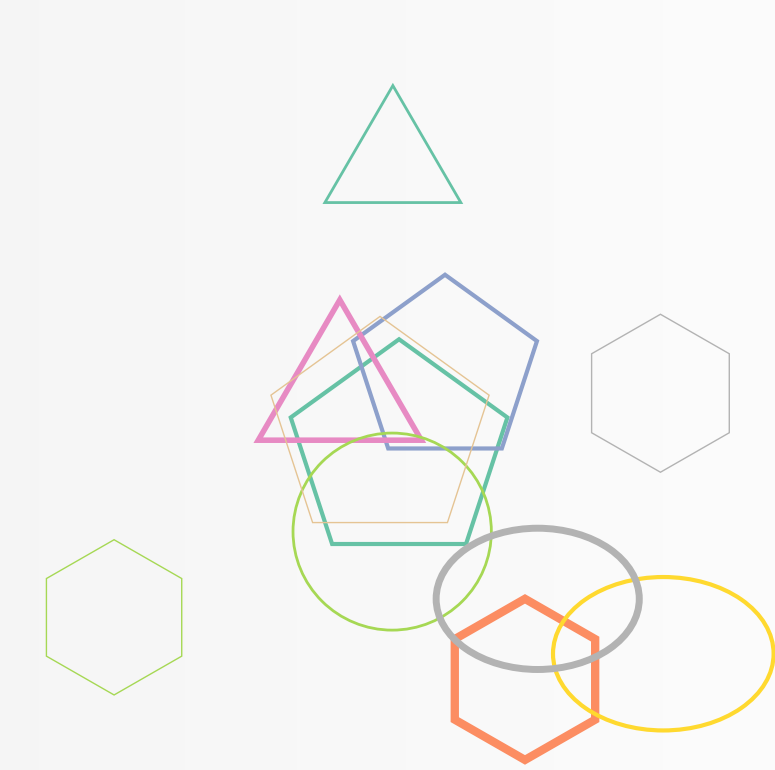[{"shape": "triangle", "thickness": 1, "radius": 0.51, "center": [0.507, 0.788]}, {"shape": "pentagon", "thickness": 1.5, "radius": 0.73, "center": [0.515, 0.412]}, {"shape": "hexagon", "thickness": 3, "radius": 0.52, "center": [0.677, 0.118]}, {"shape": "pentagon", "thickness": 1.5, "radius": 0.62, "center": [0.574, 0.518]}, {"shape": "triangle", "thickness": 2, "radius": 0.61, "center": [0.438, 0.489]}, {"shape": "hexagon", "thickness": 0.5, "radius": 0.5, "center": [0.147, 0.198]}, {"shape": "circle", "thickness": 1, "radius": 0.64, "center": [0.506, 0.31]}, {"shape": "oval", "thickness": 1.5, "radius": 0.71, "center": [0.856, 0.151]}, {"shape": "pentagon", "thickness": 0.5, "radius": 0.74, "center": [0.49, 0.441]}, {"shape": "oval", "thickness": 2.5, "radius": 0.66, "center": [0.694, 0.222]}, {"shape": "hexagon", "thickness": 0.5, "radius": 0.51, "center": [0.852, 0.489]}]